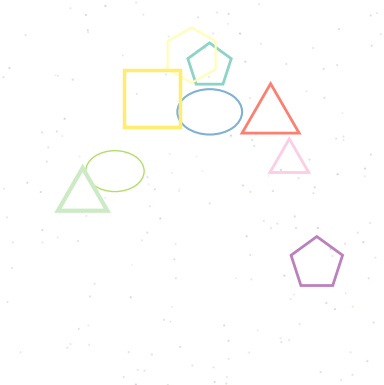[{"shape": "pentagon", "thickness": 2, "radius": 0.3, "center": [0.544, 0.829]}, {"shape": "hexagon", "thickness": 1.5, "radius": 0.36, "center": [0.498, 0.857]}, {"shape": "triangle", "thickness": 2, "radius": 0.43, "center": [0.703, 0.697]}, {"shape": "oval", "thickness": 1.5, "radius": 0.42, "center": [0.545, 0.709]}, {"shape": "oval", "thickness": 1, "radius": 0.38, "center": [0.299, 0.556]}, {"shape": "triangle", "thickness": 2, "radius": 0.29, "center": [0.751, 0.581]}, {"shape": "pentagon", "thickness": 2, "radius": 0.35, "center": [0.823, 0.315]}, {"shape": "triangle", "thickness": 3, "radius": 0.37, "center": [0.215, 0.49]}, {"shape": "square", "thickness": 2.5, "radius": 0.37, "center": [0.395, 0.744]}]